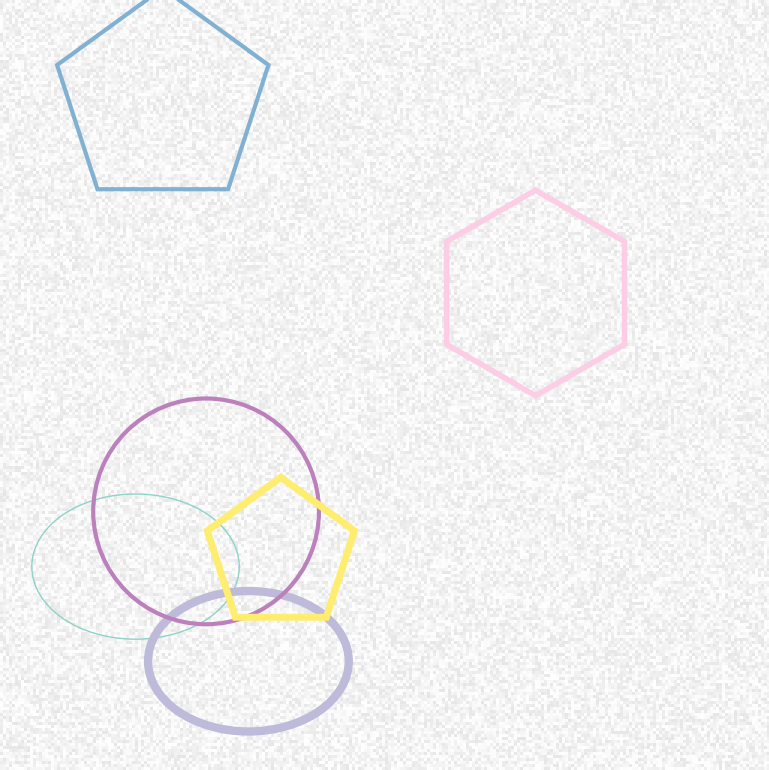[{"shape": "oval", "thickness": 0.5, "radius": 0.67, "center": [0.176, 0.264]}, {"shape": "oval", "thickness": 3, "radius": 0.65, "center": [0.323, 0.141]}, {"shape": "pentagon", "thickness": 1.5, "radius": 0.72, "center": [0.211, 0.871]}, {"shape": "hexagon", "thickness": 2, "radius": 0.67, "center": [0.696, 0.62]}, {"shape": "circle", "thickness": 1.5, "radius": 0.73, "center": [0.268, 0.336]}, {"shape": "pentagon", "thickness": 2.5, "radius": 0.5, "center": [0.365, 0.28]}]